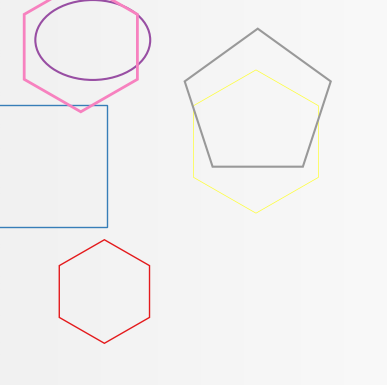[{"shape": "hexagon", "thickness": 1, "radius": 0.67, "center": [0.269, 0.243]}, {"shape": "square", "thickness": 1, "radius": 0.79, "center": [0.117, 0.569]}, {"shape": "oval", "thickness": 1.5, "radius": 0.74, "center": [0.239, 0.896]}, {"shape": "hexagon", "thickness": 0.5, "radius": 0.93, "center": [0.661, 0.632]}, {"shape": "hexagon", "thickness": 2, "radius": 0.84, "center": [0.209, 0.878]}, {"shape": "pentagon", "thickness": 1.5, "radius": 0.99, "center": [0.665, 0.727]}]